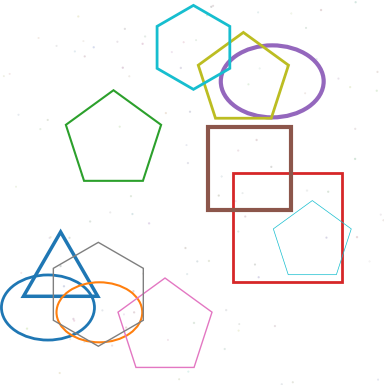[{"shape": "oval", "thickness": 2, "radius": 0.6, "center": [0.125, 0.201]}, {"shape": "triangle", "thickness": 2.5, "radius": 0.56, "center": [0.157, 0.286]}, {"shape": "oval", "thickness": 1.5, "radius": 0.56, "center": [0.258, 0.189]}, {"shape": "pentagon", "thickness": 1.5, "radius": 0.65, "center": [0.295, 0.636]}, {"shape": "square", "thickness": 2, "radius": 0.71, "center": [0.746, 0.408]}, {"shape": "oval", "thickness": 3, "radius": 0.67, "center": [0.707, 0.789]}, {"shape": "square", "thickness": 3, "radius": 0.54, "center": [0.649, 0.563]}, {"shape": "pentagon", "thickness": 1, "radius": 0.64, "center": [0.429, 0.149]}, {"shape": "hexagon", "thickness": 1, "radius": 0.67, "center": [0.255, 0.236]}, {"shape": "pentagon", "thickness": 2, "radius": 0.62, "center": [0.632, 0.793]}, {"shape": "pentagon", "thickness": 0.5, "radius": 0.53, "center": [0.811, 0.373]}, {"shape": "hexagon", "thickness": 2, "radius": 0.55, "center": [0.502, 0.877]}]